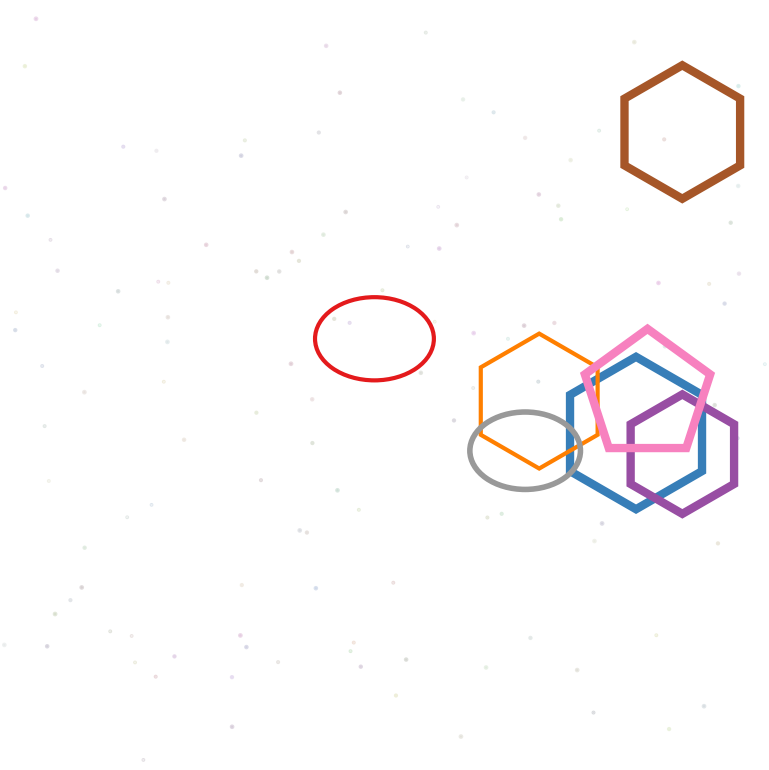[{"shape": "oval", "thickness": 1.5, "radius": 0.39, "center": [0.486, 0.56]}, {"shape": "hexagon", "thickness": 3, "radius": 0.49, "center": [0.826, 0.438]}, {"shape": "hexagon", "thickness": 3, "radius": 0.39, "center": [0.886, 0.41]}, {"shape": "hexagon", "thickness": 1.5, "radius": 0.44, "center": [0.7, 0.479]}, {"shape": "hexagon", "thickness": 3, "radius": 0.43, "center": [0.886, 0.829]}, {"shape": "pentagon", "thickness": 3, "radius": 0.43, "center": [0.841, 0.487]}, {"shape": "oval", "thickness": 2, "radius": 0.36, "center": [0.682, 0.415]}]